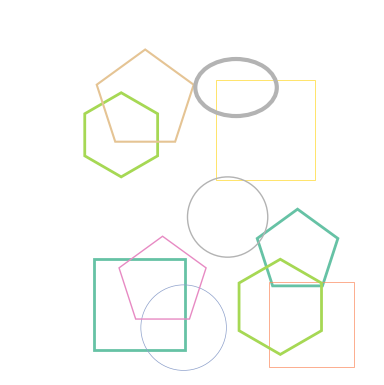[{"shape": "square", "thickness": 2, "radius": 0.59, "center": [0.361, 0.209]}, {"shape": "pentagon", "thickness": 2, "radius": 0.55, "center": [0.773, 0.347]}, {"shape": "square", "thickness": 0.5, "radius": 0.55, "center": [0.809, 0.157]}, {"shape": "circle", "thickness": 0.5, "radius": 0.56, "center": [0.477, 0.149]}, {"shape": "pentagon", "thickness": 1, "radius": 0.59, "center": [0.422, 0.267]}, {"shape": "hexagon", "thickness": 2, "radius": 0.62, "center": [0.728, 0.203]}, {"shape": "hexagon", "thickness": 2, "radius": 0.55, "center": [0.315, 0.65]}, {"shape": "square", "thickness": 0.5, "radius": 0.65, "center": [0.69, 0.662]}, {"shape": "pentagon", "thickness": 1.5, "radius": 0.66, "center": [0.377, 0.739]}, {"shape": "circle", "thickness": 1, "radius": 0.52, "center": [0.591, 0.436]}, {"shape": "oval", "thickness": 3, "radius": 0.53, "center": [0.613, 0.773]}]